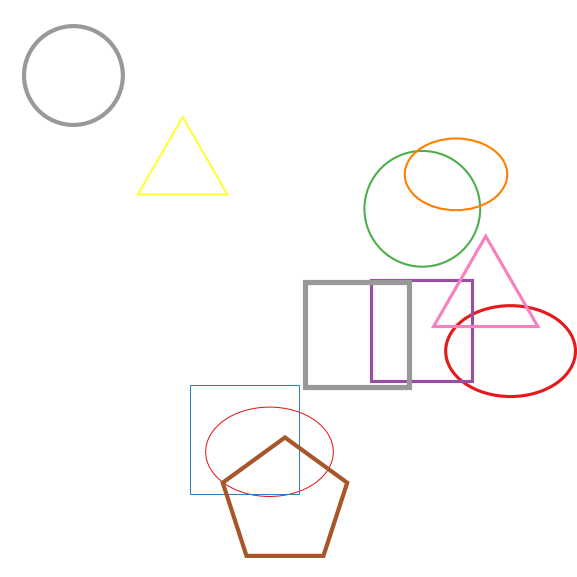[{"shape": "oval", "thickness": 0.5, "radius": 0.55, "center": [0.467, 0.217]}, {"shape": "oval", "thickness": 1.5, "radius": 0.56, "center": [0.884, 0.391]}, {"shape": "square", "thickness": 0.5, "radius": 0.47, "center": [0.424, 0.238]}, {"shape": "circle", "thickness": 1, "radius": 0.5, "center": [0.731, 0.638]}, {"shape": "square", "thickness": 1.5, "radius": 0.44, "center": [0.729, 0.427]}, {"shape": "oval", "thickness": 1, "radius": 0.44, "center": [0.79, 0.697]}, {"shape": "triangle", "thickness": 1, "radius": 0.45, "center": [0.316, 0.707]}, {"shape": "pentagon", "thickness": 2, "radius": 0.57, "center": [0.493, 0.128]}, {"shape": "triangle", "thickness": 1.5, "radius": 0.52, "center": [0.841, 0.486]}, {"shape": "circle", "thickness": 2, "radius": 0.43, "center": [0.127, 0.868]}, {"shape": "square", "thickness": 2.5, "radius": 0.45, "center": [0.618, 0.42]}]